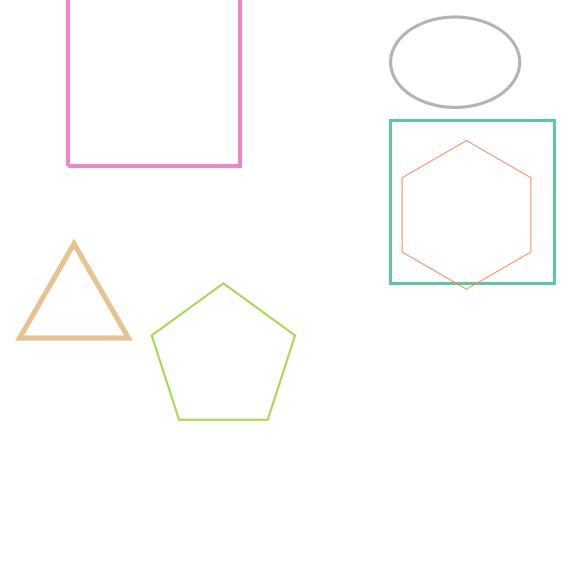[{"shape": "square", "thickness": 1.5, "radius": 0.71, "center": [0.817, 0.651]}, {"shape": "hexagon", "thickness": 0.5, "radius": 0.64, "center": [0.808, 0.627]}, {"shape": "square", "thickness": 2, "radius": 0.74, "center": [0.266, 0.86]}, {"shape": "pentagon", "thickness": 1, "radius": 0.65, "center": [0.387, 0.378]}, {"shape": "triangle", "thickness": 2.5, "radius": 0.54, "center": [0.128, 0.468]}, {"shape": "oval", "thickness": 1.5, "radius": 0.56, "center": [0.788, 0.891]}]